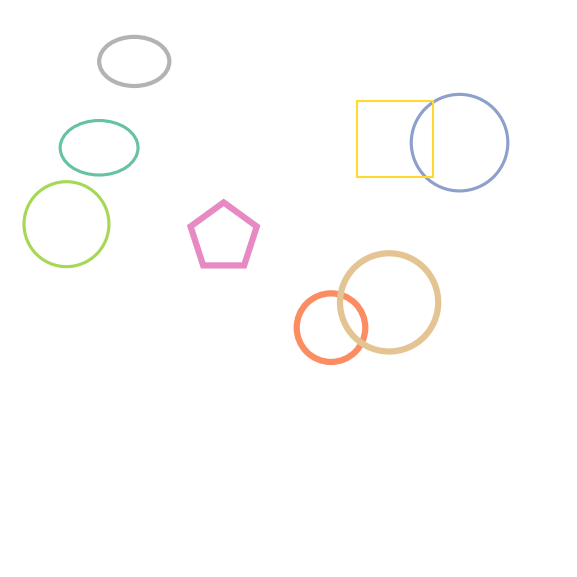[{"shape": "oval", "thickness": 1.5, "radius": 0.34, "center": [0.172, 0.743]}, {"shape": "circle", "thickness": 3, "radius": 0.3, "center": [0.573, 0.432]}, {"shape": "circle", "thickness": 1.5, "radius": 0.42, "center": [0.796, 0.752]}, {"shape": "pentagon", "thickness": 3, "radius": 0.3, "center": [0.387, 0.588]}, {"shape": "circle", "thickness": 1.5, "radius": 0.37, "center": [0.115, 0.611]}, {"shape": "square", "thickness": 1, "radius": 0.33, "center": [0.683, 0.758]}, {"shape": "circle", "thickness": 3, "radius": 0.43, "center": [0.674, 0.476]}, {"shape": "oval", "thickness": 2, "radius": 0.3, "center": [0.232, 0.893]}]